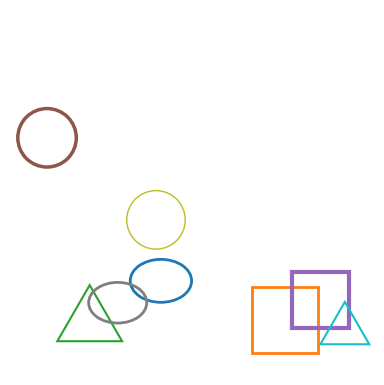[{"shape": "oval", "thickness": 2, "radius": 0.4, "center": [0.418, 0.271]}, {"shape": "square", "thickness": 2, "radius": 0.43, "center": [0.741, 0.169]}, {"shape": "triangle", "thickness": 1.5, "radius": 0.49, "center": [0.233, 0.162]}, {"shape": "square", "thickness": 3, "radius": 0.37, "center": [0.833, 0.22]}, {"shape": "circle", "thickness": 2.5, "radius": 0.38, "center": [0.122, 0.642]}, {"shape": "oval", "thickness": 2, "radius": 0.38, "center": [0.306, 0.214]}, {"shape": "circle", "thickness": 1, "radius": 0.38, "center": [0.405, 0.429]}, {"shape": "triangle", "thickness": 1.5, "radius": 0.37, "center": [0.896, 0.142]}]